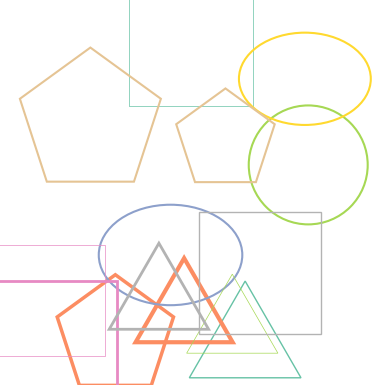[{"shape": "triangle", "thickness": 1, "radius": 0.84, "center": [0.637, 0.102]}, {"shape": "square", "thickness": 0.5, "radius": 0.8, "center": [0.496, 0.885]}, {"shape": "triangle", "thickness": 3, "radius": 0.73, "center": [0.478, 0.184]}, {"shape": "pentagon", "thickness": 2.5, "radius": 0.79, "center": [0.3, 0.128]}, {"shape": "oval", "thickness": 1.5, "radius": 0.93, "center": [0.443, 0.338]}, {"shape": "square", "thickness": 2, "radius": 0.79, "center": [0.148, 0.113]}, {"shape": "square", "thickness": 0.5, "radius": 0.72, "center": [0.13, 0.219]}, {"shape": "circle", "thickness": 1.5, "radius": 0.77, "center": [0.801, 0.572]}, {"shape": "triangle", "thickness": 0.5, "radius": 0.68, "center": [0.603, 0.151]}, {"shape": "oval", "thickness": 1.5, "radius": 0.86, "center": [0.792, 0.795]}, {"shape": "pentagon", "thickness": 1.5, "radius": 0.67, "center": [0.586, 0.636]}, {"shape": "pentagon", "thickness": 1.5, "radius": 0.96, "center": [0.235, 0.684]}, {"shape": "square", "thickness": 1, "radius": 0.79, "center": [0.675, 0.291]}, {"shape": "triangle", "thickness": 2, "radius": 0.75, "center": [0.413, 0.219]}]